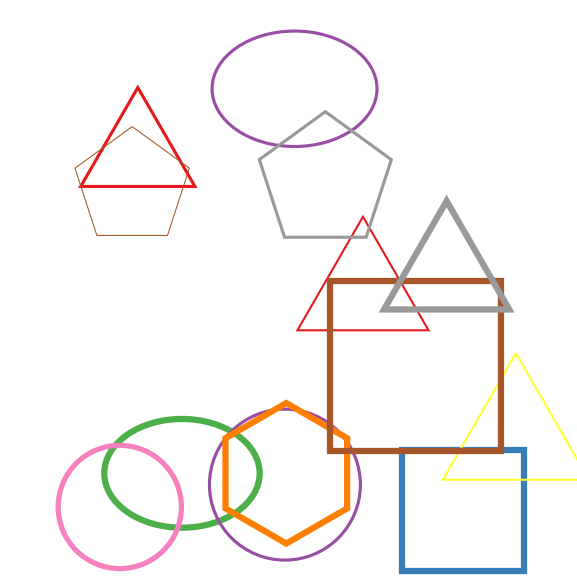[{"shape": "triangle", "thickness": 1, "radius": 0.66, "center": [0.629, 0.493]}, {"shape": "triangle", "thickness": 1.5, "radius": 0.57, "center": [0.239, 0.733]}, {"shape": "square", "thickness": 3, "radius": 0.53, "center": [0.801, 0.115]}, {"shape": "oval", "thickness": 3, "radius": 0.67, "center": [0.315, 0.18]}, {"shape": "circle", "thickness": 1.5, "radius": 0.65, "center": [0.493, 0.16]}, {"shape": "oval", "thickness": 1.5, "radius": 0.71, "center": [0.51, 0.845]}, {"shape": "hexagon", "thickness": 3, "radius": 0.61, "center": [0.496, 0.18]}, {"shape": "triangle", "thickness": 1, "radius": 0.73, "center": [0.893, 0.241]}, {"shape": "square", "thickness": 3, "radius": 0.74, "center": [0.719, 0.365]}, {"shape": "pentagon", "thickness": 0.5, "radius": 0.52, "center": [0.229, 0.676]}, {"shape": "circle", "thickness": 2.5, "radius": 0.53, "center": [0.207, 0.121]}, {"shape": "pentagon", "thickness": 1.5, "radius": 0.6, "center": [0.563, 0.686]}, {"shape": "triangle", "thickness": 3, "radius": 0.63, "center": [0.773, 0.526]}]